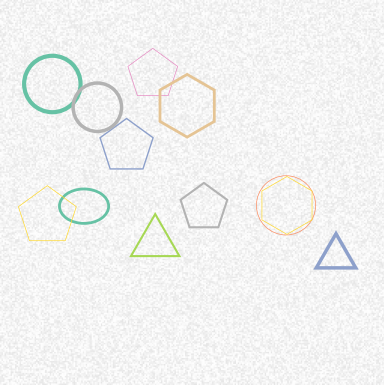[{"shape": "circle", "thickness": 3, "radius": 0.37, "center": [0.136, 0.782]}, {"shape": "oval", "thickness": 2, "radius": 0.32, "center": [0.218, 0.464]}, {"shape": "circle", "thickness": 0.5, "radius": 0.38, "center": [0.743, 0.467]}, {"shape": "triangle", "thickness": 2.5, "radius": 0.3, "center": [0.873, 0.334]}, {"shape": "pentagon", "thickness": 1, "radius": 0.36, "center": [0.329, 0.62]}, {"shape": "pentagon", "thickness": 0.5, "radius": 0.34, "center": [0.397, 0.807]}, {"shape": "triangle", "thickness": 1.5, "radius": 0.36, "center": [0.403, 0.371]}, {"shape": "hexagon", "thickness": 0.5, "radius": 0.38, "center": [0.745, 0.466]}, {"shape": "pentagon", "thickness": 0.5, "radius": 0.4, "center": [0.123, 0.439]}, {"shape": "hexagon", "thickness": 2, "radius": 0.41, "center": [0.486, 0.725]}, {"shape": "pentagon", "thickness": 1.5, "radius": 0.32, "center": [0.53, 0.461]}, {"shape": "circle", "thickness": 2.5, "radius": 0.31, "center": [0.253, 0.721]}]